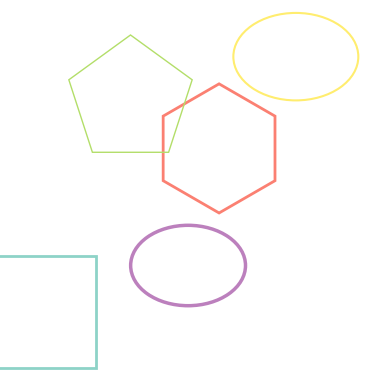[{"shape": "square", "thickness": 2, "radius": 0.73, "center": [0.104, 0.19]}, {"shape": "hexagon", "thickness": 2, "radius": 0.84, "center": [0.569, 0.615]}, {"shape": "pentagon", "thickness": 1, "radius": 0.84, "center": [0.339, 0.741]}, {"shape": "oval", "thickness": 2.5, "radius": 0.75, "center": [0.489, 0.31]}, {"shape": "oval", "thickness": 1.5, "radius": 0.81, "center": [0.768, 0.853]}]